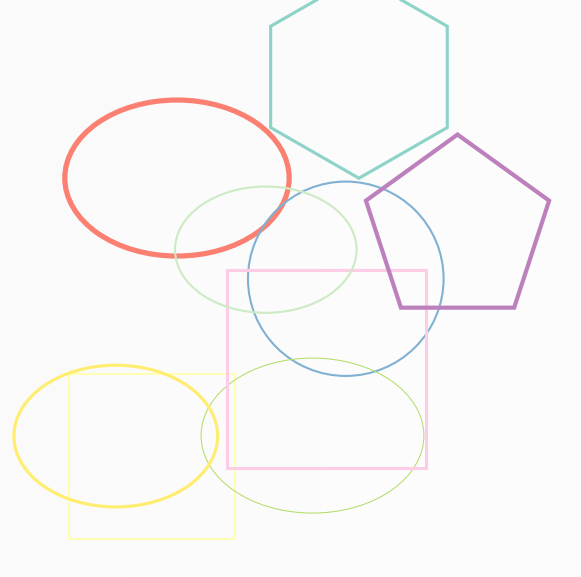[{"shape": "hexagon", "thickness": 1.5, "radius": 0.88, "center": [0.618, 0.866]}, {"shape": "square", "thickness": 1, "radius": 0.72, "center": [0.262, 0.209]}, {"shape": "oval", "thickness": 2.5, "radius": 0.96, "center": [0.304, 0.691]}, {"shape": "circle", "thickness": 1, "radius": 0.84, "center": [0.595, 0.516]}, {"shape": "oval", "thickness": 0.5, "radius": 0.96, "center": [0.538, 0.245]}, {"shape": "square", "thickness": 1.5, "radius": 0.86, "center": [0.562, 0.361]}, {"shape": "pentagon", "thickness": 2, "radius": 0.83, "center": [0.787, 0.6]}, {"shape": "oval", "thickness": 1, "radius": 0.78, "center": [0.457, 0.567]}, {"shape": "oval", "thickness": 1.5, "radius": 0.88, "center": [0.199, 0.244]}]